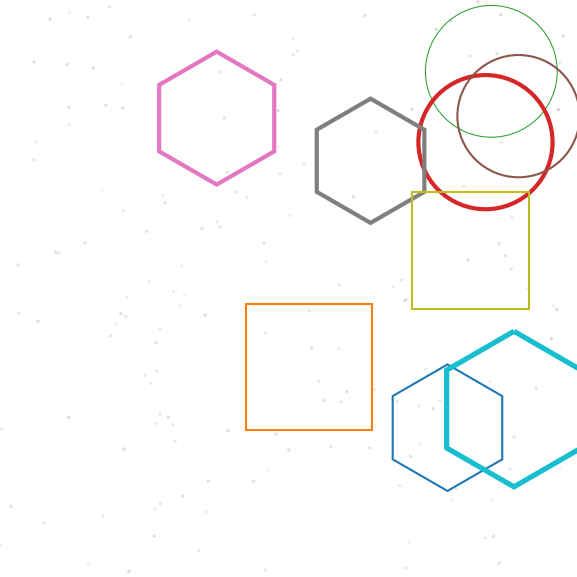[{"shape": "hexagon", "thickness": 1, "radius": 0.55, "center": [0.775, 0.259]}, {"shape": "square", "thickness": 1, "radius": 0.55, "center": [0.535, 0.364]}, {"shape": "circle", "thickness": 0.5, "radius": 0.57, "center": [0.851, 0.876]}, {"shape": "circle", "thickness": 2, "radius": 0.58, "center": [0.841, 0.753]}, {"shape": "circle", "thickness": 1, "radius": 0.53, "center": [0.898, 0.798]}, {"shape": "hexagon", "thickness": 2, "radius": 0.58, "center": [0.375, 0.795]}, {"shape": "hexagon", "thickness": 2, "radius": 0.54, "center": [0.642, 0.721]}, {"shape": "square", "thickness": 1, "radius": 0.5, "center": [0.815, 0.566]}, {"shape": "hexagon", "thickness": 2.5, "radius": 0.67, "center": [0.89, 0.291]}]